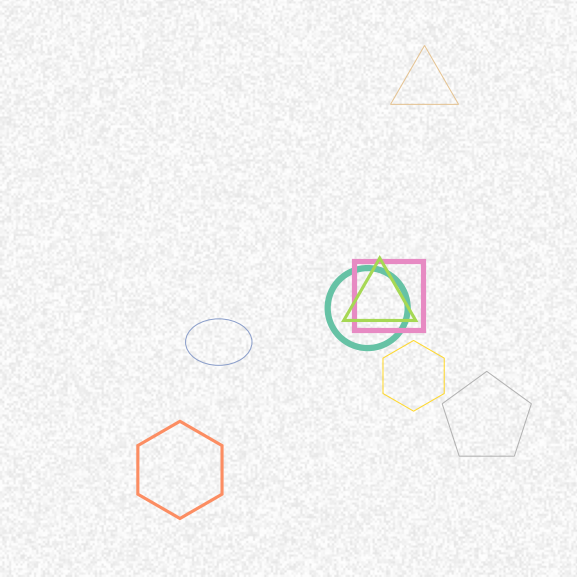[{"shape": "circle", "thickness": 3, "radius": 0.35, "center": [0.637, 0.466]}, {"shape": "hexagon", "thickness": 1.5, "radius": 0.42, "center": [0.312, 0.185]}, {"shape": "oval", "thickness": 0.5, "radius": 0.29, "center": [0.379, 0.407]}, {"shape": "square", "thickness": 2.5, "radius": 0.3, "center": [0.672, 0.488]}, {"shape": "triangle", "thickness": 1.5, "radius": 0.36, "center": [0.658, 0.48]}, {"shape": "hexagon", "thickness": 0.5, "radius": 0.31, "center": [0.716, 0.348]}, {"shape": "triangle", "thickness": 0.5, "radius": 0.34, "center": [0.735, 0.852]}, {"shape": "pentagon", "thickness": 0.5, "radius": 0.41, "center": [0.843, 0.275]}]